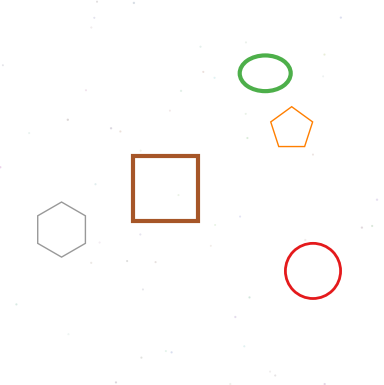[{"shape": "circle", "thickness": 2, "radius": 0.36, "center": [0.813, 0.296]}, {"shape": "oval", "thickness": 3, "radius": 0.33, "center": [0.689, 0.81]}, {"shape": "pentagon", "thickness": 1, "radius": 0.29, "center": [0.758, 0.666]}, {"shape": "square", "thickness": 3, "radius": 0.42, "center": [0.43, 0.511]}, {"shape": "hexagon", "thickness": 1, "radius": 0.36, "center": [0.16, 0.404]}]